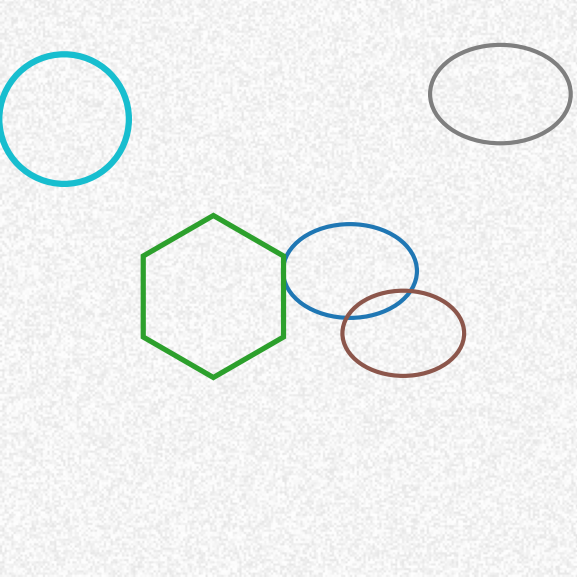[{"shape": "oval", "thickness": 2, "radius": 0.58, "center": [0.606, 0.53]}, {"shape": "hexagon", "thickness": 2.5, "radius": 0.7, "center": [0.369, 0.486]}, {"shape": "oval", "thickness": 2, "radius": 0.53, "center": [0.698, 0.422]}, {"shape": "oval", "thickness": 2, "radius": 0.61, "center": [0.866, 0.836]}, {"shape": "circle", "thickness": 3, "radius": 0.56, "center": [0.111, 0.793]}]